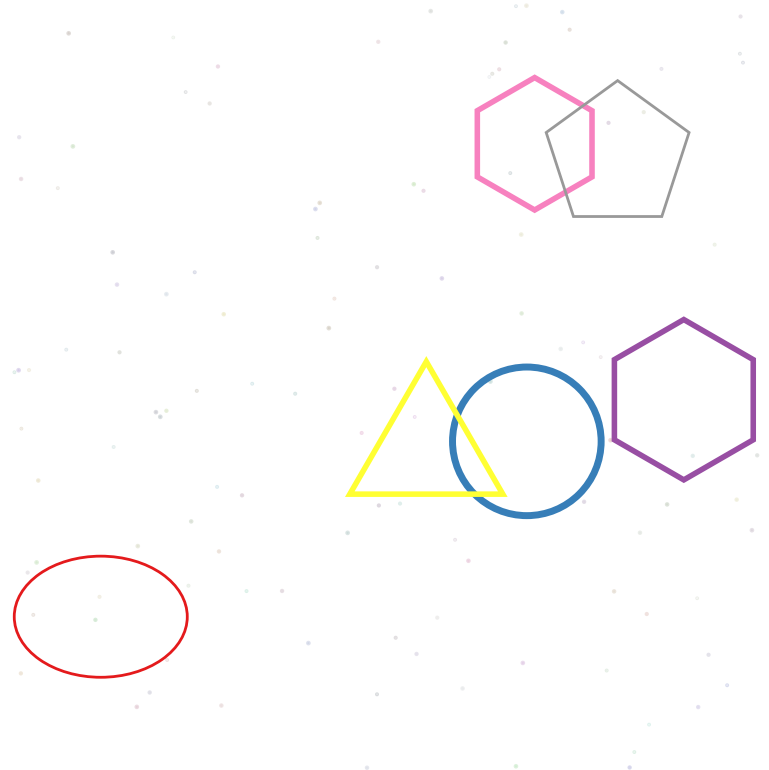[{"shape": "oval", "thickness": 1, "radius": 0.56, "center": [0.131, 0.199]}, {"shape": "circle", "thickness": 2.5, "radius": 0.48, "center": [0.684, 0.427]}, {"shape": "hexagon", "thickness": 2, "radius": 0.52, "center": [0.888, 0.481]}, {"shape": "triangle", "thickness": 2, "radius": 0.57, "center": [0.554, 0.416]}, {"shape": "hexagon", "thickness": 2, "radius": 0.43, "center": [0.694, 0.813]}, {"shape": "pentagon", "thickness": 1, "radius": 0.49, "center": [0.802, 0.798]}]